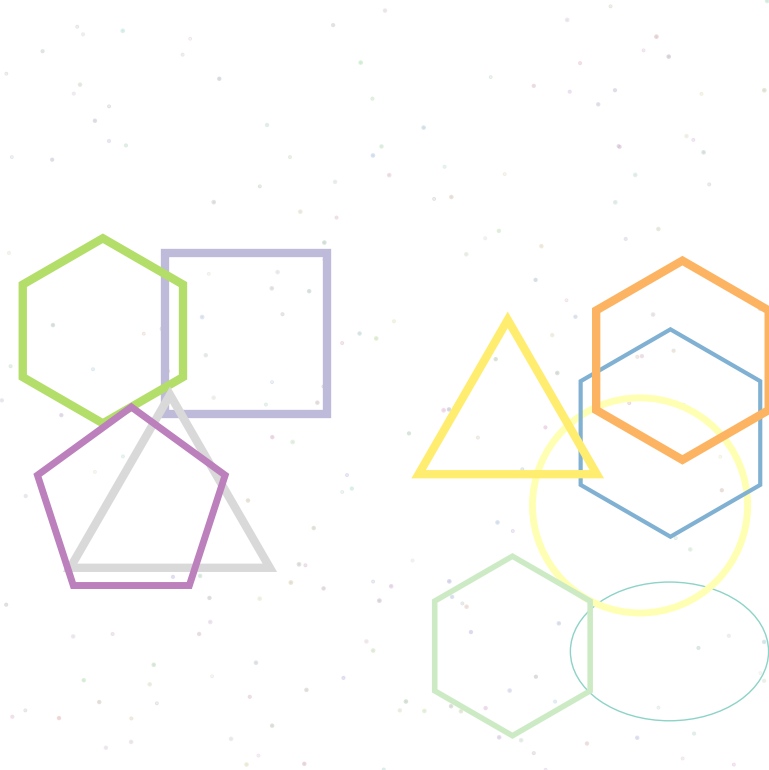[{"shape": "oval", "thickness": 0.5, "radius": 0.64, "center": [0.869, 0.154]}, {"shape": "circle", "thickness": 2.5, "radius": 0.7, "center": [0.831, 0.344]}, {"shape": "square", "thickness": 3, "radius": 0.52, "center": [0.319, 0.567]}, {"shape": "hexagon", "thickness": 1.5, "radius": 0.67, "center": [0.871, 0.438]}, {"shape": "hexagon", "thickness": 3, "radius": 0.65, "center": [0.886, 0.532]}, {"shape": "hexagon", "thickness": 3, "radius": 0.6, "center": [0.134, 0.57]}, {"shape": "triangle", "thickness": 3, "radius": 0.75, "center": [0.221, 0.337]}, {"shape": "pentagon", "thickness": 2.5, "radius": 0.64, "center": [0.171, 0.343]}, {"shape": "hexagon", "thickness": 2, "radius": 0.58, "center": [0.665, 0.161]}, {"shape": "triangle", "thickness": 3, "radius": 0.67, "center": [0.659, 0.451]}]